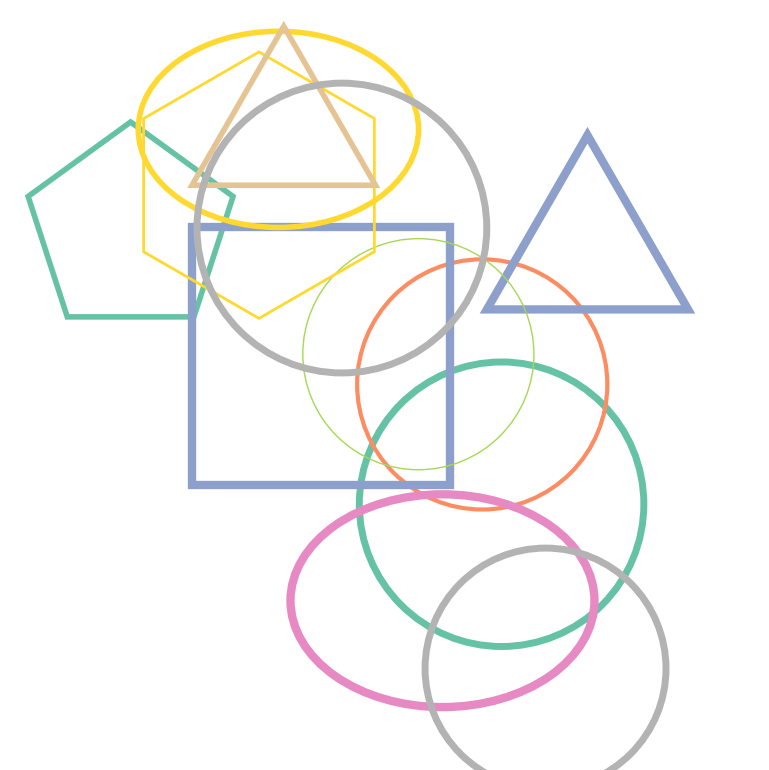[{"shape": "pentagon", "thickness": 2, "radius": 0.7, "center": [0.17, 0.702]}, {"shape": "circle", "thickness": 2.5, "radius": 0.92, "center": [0.651, 0.345]}, {"shape": "circle", "thickness": 1.5, "radius": 0.81, "center": [0.626, 0.501]}, {"shape": "square", "thickness": 3, "radius": 0.84, "center": [0.416, 0.538]}, {"shape": "triangle", "thickness": 3, "radius": 0.75, "center": [0.763, 0.674]}, {"shape": "oval", "thickness": 3, "radius": 0.99, "center": [0.575, 0.22]}, {"shape": "circle", "thickness": 0.5, "radius": 0.75, "center": [0.543, 0.54]}, {"shape": "oval", "thickness": 2, "radius": 0.91, "center": [0.362, 0.832]}, {"shape": "hexagon", "thickness": 1, "radius": 0.87, "center": [0.336, 0.76]}, {"shape": "triangle", "thickness": 2, "radius": 0.69, "center": [0.369, 0.828]}, {"shape": "circle", "thickness": 2.5, "radius": 0.94, "center": [0.444, 0.704]}, {"shape": "circle", "thickness": 2.5, "radius": 0.78, "center": [0.708, 0.132]}]